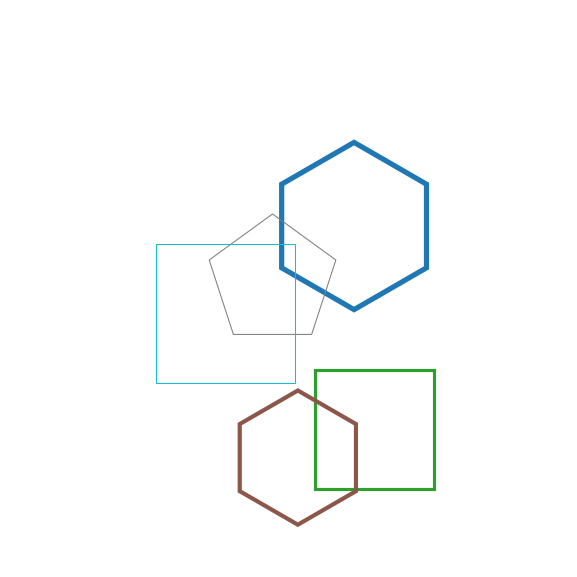[{"shape": "hexagon", "thickness": 2.5, "radius": 0.72, "center": [0.613, 0.608]}, {"shape": "square", "thickness": 1.5, "radius": 0.51, "center": [0.649, 0.256]}, {"shape": "hexagon", "thickness": 2, "radius": 0.58, "center": [0.516, 0.207]}, {"shape": "pentagon", "thickness": 0.5, "radius": 0.58, "center": [0.472, 0.513]}, {"shape": "square", "thickness": 0.5, "radius": 0.6, "center": [0.39, 0.456]}]